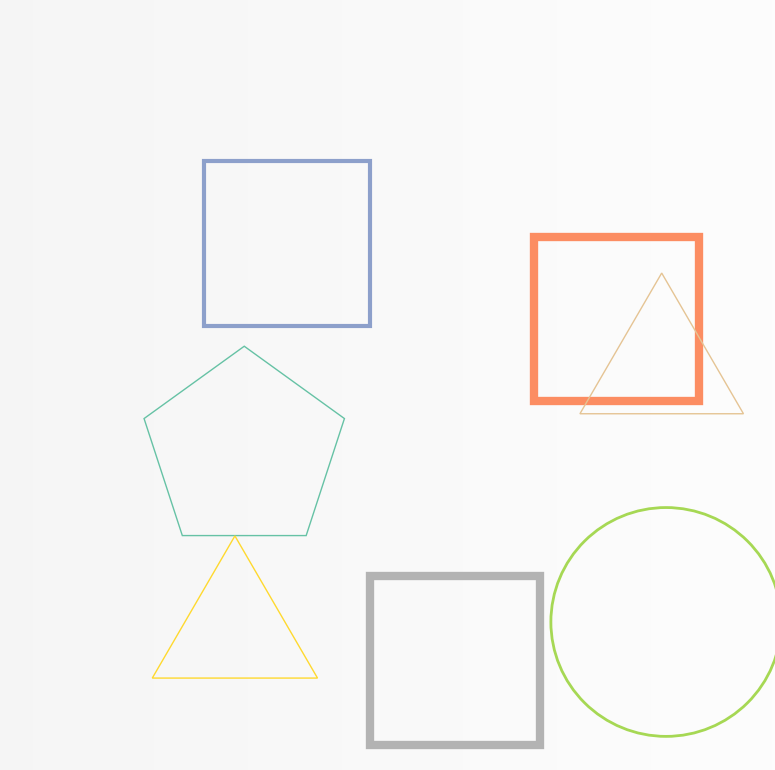[{"shape": "pentagon", "thickness": 0.5, "radius": 0.68, "center": [0.315, 0.414]}, {"shape": "square", "thickness": 3, "radius": 0.53, "center": [0.796, 0.586]}, {"shape": "square", "thickness": 1.5, "radius": 0.54, "center": [0.37, 0.684]}, {"shape": "circle", "thickness": 1, "radius": 0.74, "center": [0.859, 0.192]}, {"shape": "triangle", "thickness": 0.5, "radius": 0.62, "center": [0.303, 0.181]}, {"shape": "triangle", "thickness": 0.5, "radius": 0.61, "center": [0.854, 0.524]}, {"shape": "square", "thickness": 3, "radius": 0.55, "center": [0.587, 0.142]}]